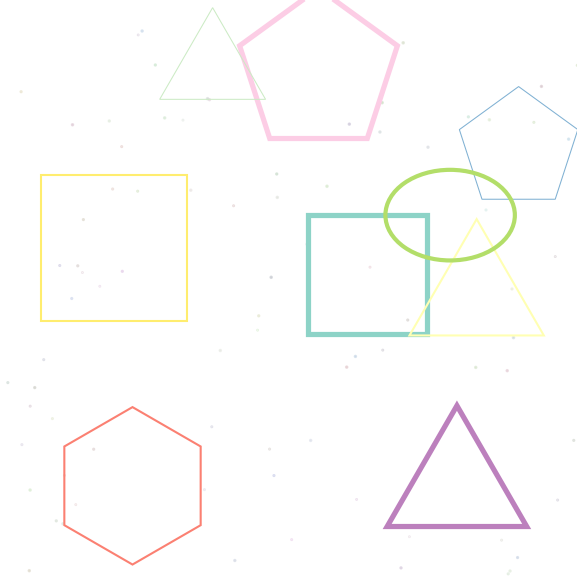[{"shape": "square", "thickness": 2.5, "radius": 0.51, "center": [0.637, 0.524]}, {"shape": "triangle", "thickness": 1, "radius": 0.67, "center": [0.825, 0.485]}, {"shape": "hexagon", "thickness": 1, "radius": 0.68, "center": [0.229, 0.158]}, {"shape": "pentagon", "thickness": 0.5, "radius": 0.54, "center": [0.898, 0.741]}, {"shape": "oval", "thickness": 2, "radius": 0.56, "center": [0.779, 0.627]}, {"shape": "pentagon", "thickness": 2.5, "radius": 0.72, "center": [0.552, 0.876]}, {"shape": "triangle", "thickness": 2.5, "radius": 0.7, "center": [0.791, 0.157]}, {"shape": "triangle", "thickness": 0.5, "radius": 0.53, "center": [0.368, 0.88]}, {"shape": "square", "thickness": 1, "radius": 0.63, "center": [0.197, 0.57]}]